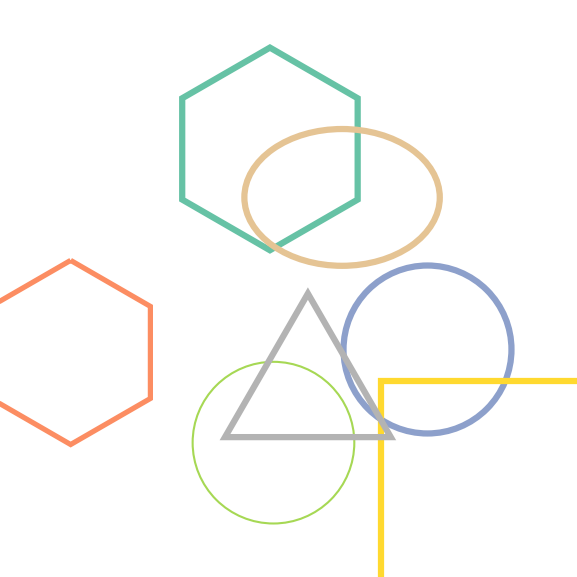[{"shape": "hexagon", "thickness": 3, "radius": 0.88, "center": [0.467, 0.741]}, {"shape": "hexagon", "thickness": 2.5, "radius": 0.8, "center": [0.122, 0.389]}, {"shape": "circle", "thickness": 3, "radius": 0.73, "center": [0.74, 0.394]}, {"shape": "circle", "thickness": 1, "radius": 0.7, "center": [0.474, 0.233]}, {"shape": "square", "thickness": 3, "radius": 0.98, "center": [0.856, 0.143]}, {"shape": "oval", "thickness": 3, "radius": 0.85, "center": [0.592, 0.657]}, {"shape": "triangle", "thickness": 3, "radius": 0.83, "center": [0.533, 0.325]}]